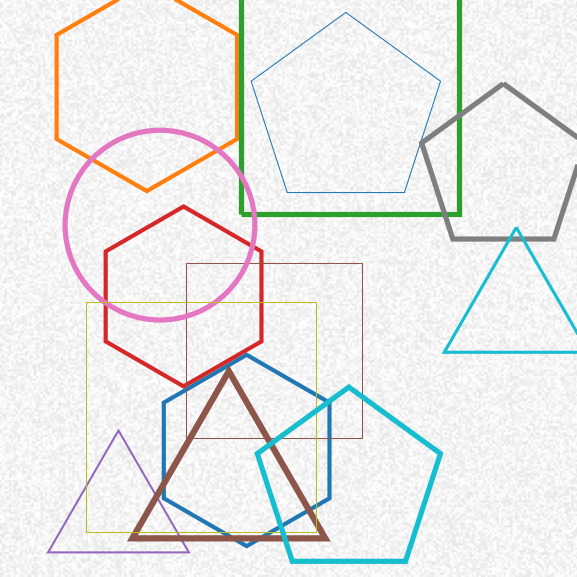[{"shape": "hexagon", "thickness": 2, "radius": 0.83, "center": [0.427, 0.219]}, {"shape": "pentagon", "thickness": 0.5, "radius": 0.86, "center": [0.599, 0.805]}, {"shape": "hexagon", "thickness": 2, "radius": 0.9, "center": [0.254, 0.849]}, {"shape": "square", "thickness": 2.5, "radius": 0.94, "center": [0.606, 0.817]}, {"shape": "hexagon", "thickness": 2, "radius": 0.78, "center": [0.318, 0.486]}, {"shape": "triangle", "thickness": 1, "radius": 0.7, "center": [0.205, 0.113]}, {"shape": "square", "thickness": 0.5, "radius": 0.76, "center": [0.474, 0.392]}, {"shape": "triangle", "thickness": 3, "radius": 0.96, "center": [0.396, 0.163]}, {"shape": "circle", "thickness": 2.5, "radius": 0.82, "center": [0.277, 0.609]}, {"shape": "pentagon", "thickness": 2.5, "radius": 0.74, "center": [0.872, 0.706]}, {"shape": "square", "thickness": 0.5, "radius": 1.0, "center": [0.347, 0.277]}, {"shape": "triangle", "thickness": 1.5, "radius": 0.72, "center": [0.894, 0.461]}, {"shape": "pentagon", "thickness": 2.5, "radius": 0.83, "center": [0.604, 0.162]}]